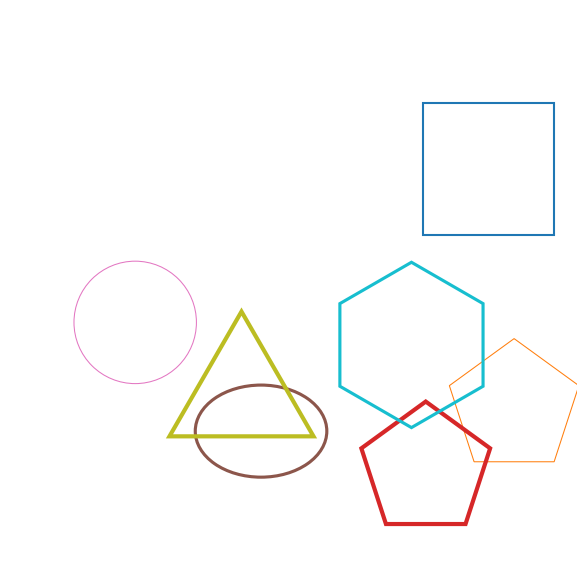[{"shape": "square", "thickness": 1, "radius": 0.57, "center": [0.846, 0.707]}, {"shape": "pentagon", "thickness": 0.5, "radius": 0.59, "center": [0.89, 0.295]}, {"shape": "pentagon", "thickness": 2, "radius": 0.59, "center": [0.737, 0.187]}, {"shape": "oval", "thickness": 1.5, "radius": 0.57, "center": [0.452, 0.253]}, {"shape": "circle", "thickness": 0.5, "radius": 0.53, "center": [0.234, 0.441]}, {"shape": "triangle", "thickness": 2, "radius": 0.72, "center": [0.418, 0.316]}, {"shape": "hexagon", "thickness": 1.5, "radius": 0.72, "center": [0.712, 0.402]}]